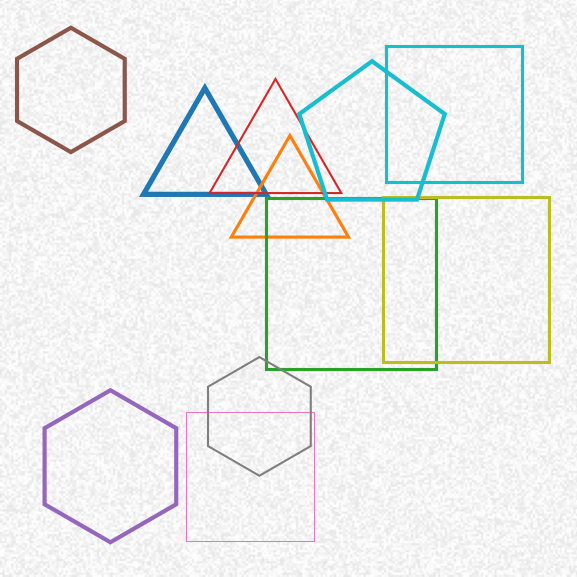[{"shape": "triangle", "thickness": 2.5, "radius": 0.61, "center": [0.355, 0.724]}, {"shape": "triangle", "thickness": 1.5, "radius": 0.59, "center": [0.502, 0.647]}, {"shape": "square", "thickness": 1.5, "radius": 0.74, "center": [0.608, 0.508]}, {"shape": "triangle", "thickness": 1, "radius": 0.66, "center": [0.477, 0.731]}, {"shape": "hexagon", "thickness": 2, "radius": 0.66, "center": [0.191, 0.192]}, {"shape": "hexagon", "thickness": 2, "radius": 0.54, "center": [0.123, 0.843]}, {"shape": "square", "thickness": 0.5, "radius": 0.56, "center": [0.433, 0.174]}, {"shape": "hexagon", "thickness": 1, "radius": 0.51, "center": [0.449, 0.278]}, {"shape": "square", "thickness": 1.5, "radius": 0.72, "center": [0.807, 0.515]}, {"shape": "square", "thickness": 1.5, "radius": 0.59, "center": [0.786, 0.801]}, {"shape": "pentagon", "thickness": 2, "radius": 0.66, "center": [0.644, 0.761]}]